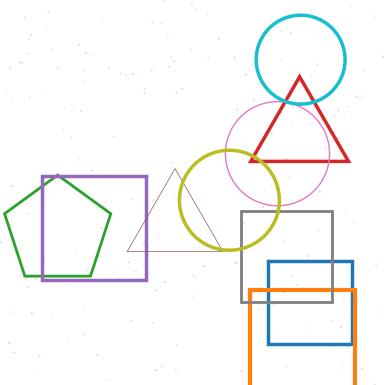[{"shape": "square", "thickness": 2.5, "radius": 0.54, "center": [0.805, 0.214]}, {"shape": "square", "thickness": 3, "radius": 0.69, "center": [0.785, 0.11]}, {"shape": "pentagon", "thickness": 2, "radius": 0.73, "center": [0.15, 0.4]}, {"shape": "triangle", "thickness": 2.5, "radius": 0.73, "center": [0.778, 0.654]}, {"shape": "square", "thickness": 2.5, "radius": 0.67, "center": [0.244, 0.408]}, {"shape": "triangle", "thickness": 0.5, "radius": 0.72, "center": [0.455, 0.419]}, {"shape": "circle", "thickness": 1, "radius": 0.68, "center": [0.721, 0.601]}, {"shape": "square", "thickness": 2, "radius": 0.59, "center": [0.745, 0.334]}, {"shape": "circle", "thickness": 2.5, "radius": 0.65, "center": [0.596, 0.48]}, {"shape": "circle", "thickness": 2.5, "radius": 0.58, "center": [0.781, 0.845]}]